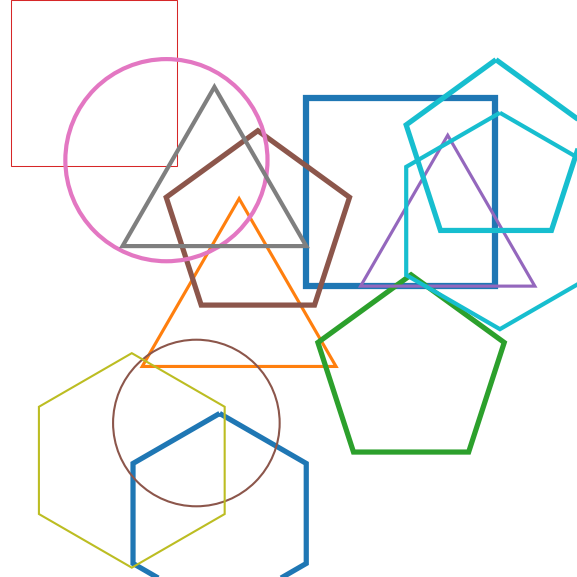[{"shape": "hexagon", "thickness": 2.5, "radius": 0.87, "center": [0.38, 0.11]}, {"shape": "square", "thickness": 3, "radius": 0.82, "center": [0.693, 0.666]}, {"shape": "triangle", "thickness": 1.5, "radius": 0.97, "center": [0.414, 0.461]}, {"shape": "pentagon", "thickness": 2.5, "radius": 0.85, "center": [0.712, 0.354]}, {"shape": "square", "thickness": 0.5, "radius": 0.72, "center": [0.163, 0.856]}, {"shape": "triangle", "thickness": 1.5, "radius": 0.87, "center": [0.775, 0.591]}, {"shape": "pentagon", "thickness": 2.5, "radius": 0.83, "center": [0.447, 0.606]}, {"shape": "circle", "thickness": 1, "radius": 0.72, "center": [0.34, 0.267]}, {"shape": "circle", "thickness": 2, "radius": 0.88, "center": [0.288, 0.722]}, {"shape": "triangle", "thickness": 2, "radius": 0.92, "center": [0.371, 0.665]}, {"shape": "hexagon", "thickness": 1, "radius": 0.93, "center": [0.228, 0.202]}, {"shape": "pentagon", "thickness": 2.5, "radius": 0.82, "center": [0.859, 0.732]}, {"shape": "hexagon", "thickness": 2, "radius": 0.94, "center": [0.866, 0.617]}]